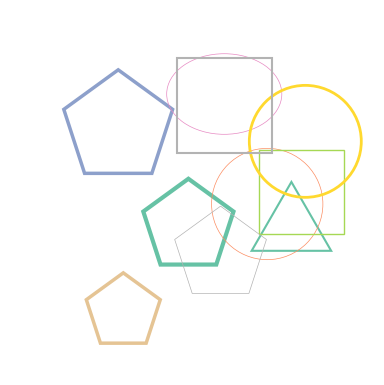[{"shape": "pentagon", "thickness": 3, "radius": 0.62, "center": [0.489, 0.413]}, {"shape": "triangle", "thickness": 1.5, "radius": 0.6, "center": [0.757, 0.408]}, {"shape": "circle", "thickness": 0.5, "radius": 0.72, "center": [0.694, 0.47]}, {"shape": "pentagon", "thickness": 2.5, "radius": 0.74, "center": [0.307, 0.67]}, {"shape": "oval", "thickness": 0.5, "radius": 0.75, "center": [0.582, 0.756]}, {"shape": "square", "thickness": 1, "radius": 0.55, "center": [0.783, 0.502]}, {"shape": "circle", "thickness": 2, "radius": 0.73, "center": [0.793, 0.633]}, {"shape": "pentagon", "thickness": 2.5, "radius": 0.5, "center": [0.32, 0.19]}, {"shape": "square", "thickness": 1.5, "radius": 0.62, "center": [0.583, 0.726]}, {"shape": "pentagon", "thickness": 0.5, "radius": 0.63, "center": [0.573, 0.339]}]